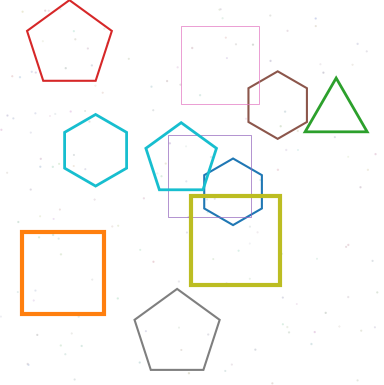[{"shape": "hexagon", "thickness": 1.5, "radius": 0.43, "center": [0.605, 0.502]}, {"shape": "square", "thickness": 3, "radius": 0.53, "center": [0.164, 0.291]}, {"shape": "triangle", "thickness": 2, "radius": 0.47, "center": [0.873, 0.704]}, {"shape": "pentagon", "thickness": 1.5, "radius": 0.58, "center": [0.18, 0.884]}, {"shape": "square", "thickness": 0.5, "radius": 0.54, "center": [0.544, 0.543]}, {"shape": "hexagon", "thickness": 1.5, "radius": 0.44, "center": [0.721, 0.727]}, {"shape": "square", "thickness": 0.5, "radius": 0.51, "center": [0.571, 0.831]}, {"shape": "pentagon", "thickness": 1.5, "radius": 0.58, "center": [0.46, 0.133]}, {"shape": "square", "thickness": 3, "radius": 0.58, "center": [0.612, 0.375]}, {"shape": "pentagon", "thickness": 2, "radius": 0.48, "center": [0.471, 0.585]}, {"shape": "hexagon", "thickness": 2, "radius": 0.46, "center": [0.248, 0.61]}]